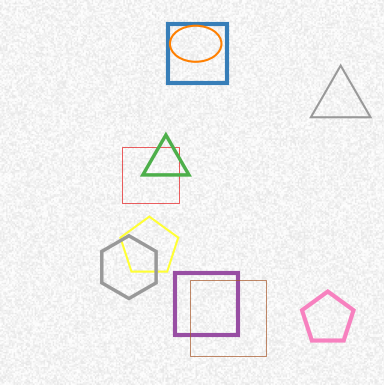[{"shape": "square", "thickness": 0.5, "radius": 0.37, "center": [0.392, 0.545]}, {"shape": "square", "thickness": 3, "radius": 0.38, "center": [0.512, 0.862]}, {"shape": "triangle", "thickness": 2.5, "radius": 0.35, "center": [0.431, 0.58]}, {"shape": "square", "thickness": 3, "radius": 0.41, "center": [0.536, 0.211]}, {"shape": "oval", "thickness": 1.5, "radius": 0.33, "center": [0.508, 0.886]}, {"shape": "pentagon", "thickness": 1.5, "radius": 0.39, "center": [0.388, 0.358]}, {"shape": "square", "thickness": 0.5, "radius": 0.49, "center": [0.592, 0.174]}, {"shape": "pentagon", "thickness": 3, "radius": 0.35, "center": [0.851, 0.172]}, {"shape": "triangle", "thickness": 1.5, "radius": 0.45, "center": [0.885, 0.74]}, {"shape": "hexagon", "thickness": 2.5, "radius": 0.41, "center": [0.335, 0.306]}]